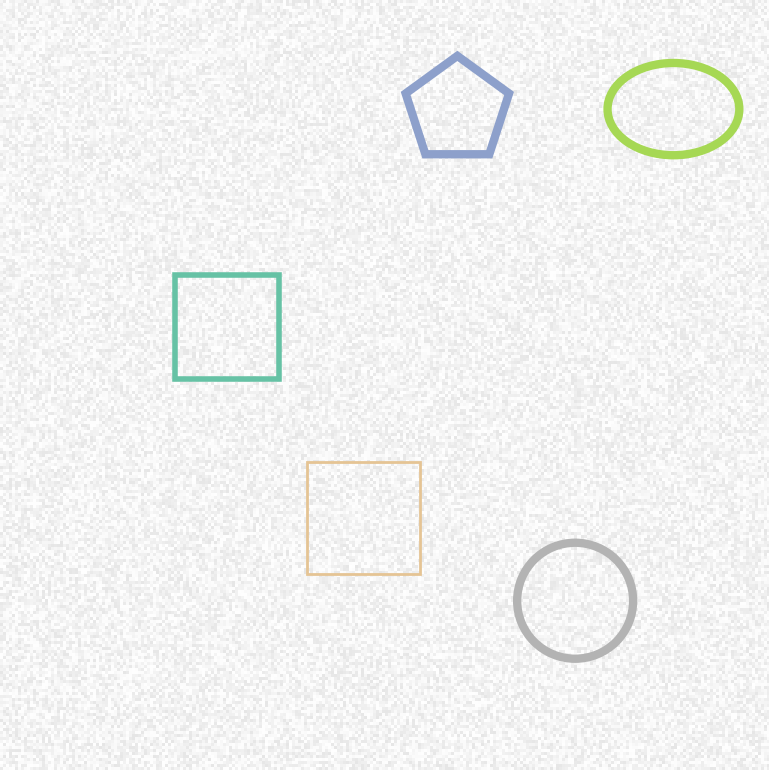[{"shape": "square", "thickness": 2, "radius": 0.34, "center": [0.295, 0.575]}, {"shape": "pentagon", "thickness": 3, "radius": 0.35, "center": [0.594, 0.857]}, {"shape": "oval", "thickness": 3, "radius": 0.43, "center": [0.875, 0.858]}, {"shape": "square", "thickness": 1, "radius": 0.37, "center": [0.472, 0.327]}, {"shape": "circle", "thickness": 3, "radius": 0.38, "center": [0.747, 0.22]}]